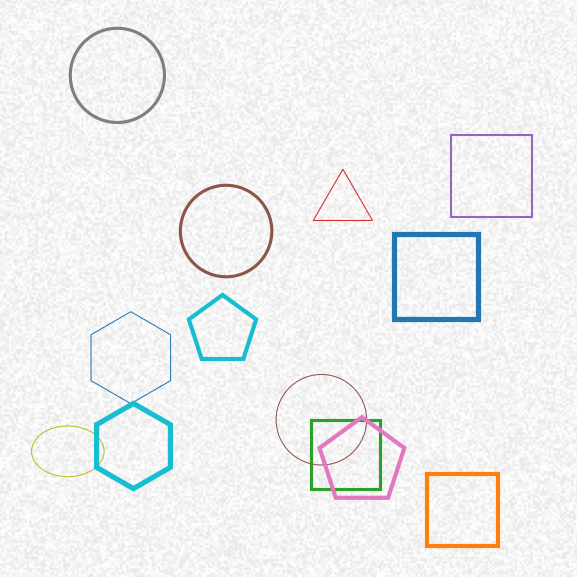[{"shape": "square", "thickness": 2.5, "radius": 0.37, "center": [0.755, 0.52]}, {"shape": "hexagon", "thickness": 0.5, "radius": 0.4, "center": [0.227, 0.38]}, {"shape": "square", "thickness": 2, "radius": 0.31, "center": [0.801, 0.116]}, {"shape": "square", "thickness": 1.5, "radius": 0.3, "center": [0.598, 0.213]}, {"shape": "triangle", "thickness": 0.5, "radius": 0.3, "center": [0.594, 0.647]}, {"shape": "square", "thickness": 1, "radius": 0.35, "center": [0.851, 0.695]}, {"shape": "circle", "thickness": 1.5, "radius": 0.4, "center": [0.392, 0.599]}, {"shape": "circle", "thickness": 0.5, "radius": 0.39, "center": [0.556, 0.272]}, {"shape": "pentagon", "thickness": 2, "radius": 0.39, "center": [0.627, 0.2]}, {"shape": "circle", "thickness": 1.5, "radius": 0.41, "center": [0.203, 0.869]}, {"shape": "oval", "thickness": 0.5, "radius": 0.31, "center": [0.117, 0.218]}, {"shape": "hexagon", "thickness": 2.5, "radius": 0.37, "center": [0.231, 0.227]}, {"shape": "pentagon", "thickness": 2, "radius": 0.31, "center": [0.385, 0.427]}]